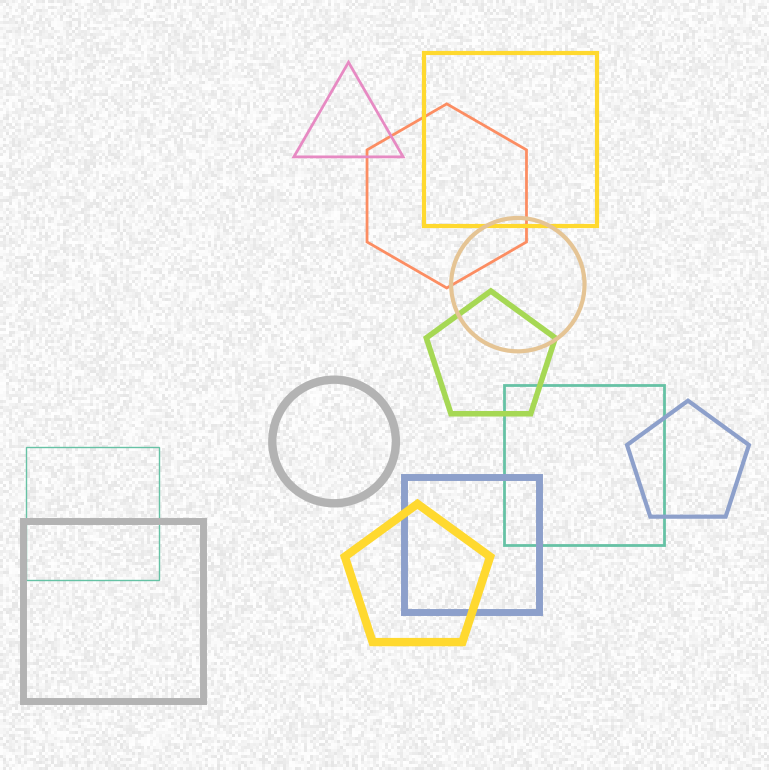[{"shape": "square", "thickness": 0.5, "radius": 0.43, "center": [0.12, 0.333]}, {"shape": "square", "thickness": 1, "radius": 0.52, "center": [0.758, 0.396]}, {"shape": "hexagon", "thickness": 1, "radius": 0.6, "center": [0.58, 0.746]}, {"shape": "pentagon", "thickness": 1.5, "radius": 0.42, "center": [0.893, 0.396]}, {"shape": "square", "thickness": 2.5, "radius": 0.44, "center": [0.612, 0.293]}, {"shape": "triangle", "thickness": 1, "radius": 0.41, "center": [0.453, 0.837]}, {"shape": "pentagon", "thickness": 2, "radius": 0.44, "center": [0.637, 0.534]}, {"shape": "square", "thickness": 1.5, "radius": 0.56, "center": [0.663, 0.819]}, {"shape": "pentagon", "thickness": 3, "radius": 0.5, "center": [0.542, 0.246]}, {"shape": "circle", "thickness": 1.5, "radius": 0.43, "center": [0.673, 0.63]}, {"shape": "circle", "thickness": 3, "radius": 0.4, "center": [0.434, 0.427]}, {"shape": "square", "thickness": 2.5, "radius": 0.58, "center": [0.146, 0.206]}]